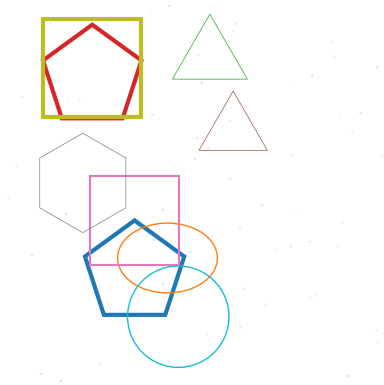[{"shape": "pentagon", "thickness": 3, "radius": 0.68, "center": [0.35, 0.292]}, {"shape": "oval", "thickness": 1, "radius": 0.65, "center": [0.435, 0.33]}, {"shape": "triangle", "thickness": 0.5, "radius": 0.56, "center": [0.545, 0.851]}, {"shape": "pentagon", "thickness": 3, "radius": 0.67, "center": [0.24, 0.801]}, {"shape": "triangle", "thickness": 0.5, "radius": 0.51, "center": [0.606, 0.661]}, {"shape": "square", "thickness": 1.5, "radius": 0.58, "center": [0.349, 0.427]}, {"shape": "hexagon", "thickness": 0.5, "radius": 0.65, "center": [0.215, 0.525]}, {"shape": "square", "thickness": 3, "radius": 0.64, "center": [0.239, 0.823]}, {"shape": "circle", "thickness": 1, "radius": 0.66, "center": [0.463, 0.177]}]